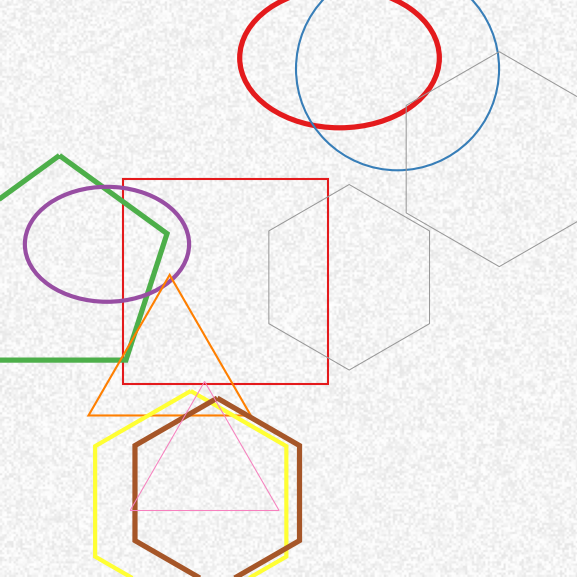[{"shape": "square", "thickness": 1, "radius": 0.89, "center": [0.391, 0.512]}, {"shape": "oval", "thickness": 2.5, "radius": 0.86, "center": [0.588, 0.899]}, {"shape": "circle", "thickness": 1, "radius": 0.88, "center": [0.688, 0.88]}, {"shape": "pentagon", "thickness": 2.5, "radius": 0.98, "center": [0.103, 0.534]}, {"shape": "oval", "thickness": 2, "radius": 0.71, "center": [0.185, 0.576]}, {"shape": "triangle", "thickness": 1, "radius": 0.81, "center": [0.294, 0.361]}, {"shape": "hexagon", "thickness": 2, "radius": 0.96, "center": [0.33, 0.131]}, {"shape": "hexagon", "thickness": 2.5, "radius": 0.82, "center": [0.376, 0.145]}, {"shape": "triangle", "thickness": 0.5, "radius": 0.74, "center": [0.354, 0.19]}, {"shape": "hexagon", "thickness": 0.5, "radius": 0.93, "center": [0.865, 0.724]}, {"shape": "hexagon", "thickness": 0.5, "radius": 0.8, "center": [0.605, 0.519]}]